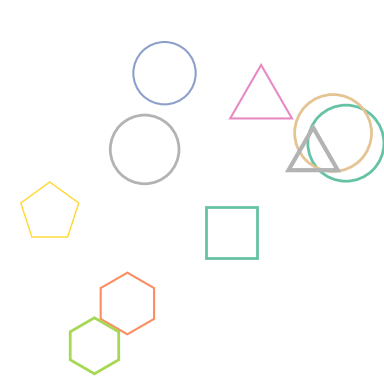[{"shape": "circle", "thickness": 2, "radius": 0.49, "center": [0.898, 0.628]}, {"shape": "square", "thickness": 2, "radius": 0.33, "center": [0.601, 0.397]}, {"shape": "hexagon", "thickness": 1.5, "radius": 0.4, "center": [0.331, 0.212]}, {"shape": "circle", "thickness": 1.5, "radius": 0.4, "center": [0.427, 0.81]}, {"shape": "triangle", "thickness": 1.5, "radius": 0.46, "center": [0.678, 0.739]}, {"shape": "hexagon", "thickness": 2, "radius": 0.36, "center": [0.245, 0.102]}, {"shape": "pentagon", "thickness": 1, "radius": 0.4, "center": [0.129, 0.448]}, {"shape": "circle", "thickness": 2, "radius": 0.5, "center": [0.865, 0.655]}, {"shape": "circle", "thickness": 2, "radius": 0.45, "center": [0.376, 0.612]}, {"shape": "triangle", "thickness": 3, "radius": 0.37, "center": [0.813, 0.595]}]